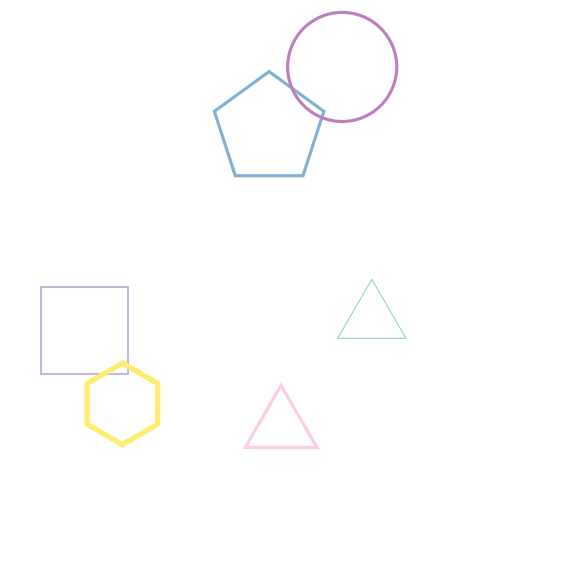[{"shape": "triangle", "thickness": 0.5, "radius": 0.34, "center": [0.644, 0.447]}, {"shape": "square", "thickness": 1, "radius": 0.38, "center": [0.146, 0.426]}, {"shape": "pentagon", "thickness": 1.5, "radius": 0.5, "center": [0.466, 0.775]}, {"shape": "triangle", "thickness": 1.5, "radius": 0.36, "center": [0.487, 0.26]}, {"shape": "circle", "thickness": 1.5, "radius": 0.47, "center": [0.593, 0.883]}, {"shape": "hexagon", "thickness": 2.5, "radius": 0.35, "center": [0.212, 0.3]}]